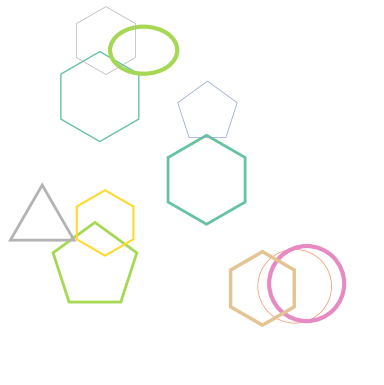[{"shape": "hexagon", "thickness": 1, "radius": 0.58, "center": [0.259, 0.749]}, {"shape": "hexagon", "thickness": 2, "radius": 0.58, "center": [0.537, 0.533]}, {"shape": "circle", "thickness": 0.5, "radius": 0.48, "center": [0.765, 0.257]}, {"shape": "pentagon", "thickness": 0.5, "radius": 0.41, "center": [0.539, 0.708]}, {"shape": "circle", "thickness": 3, "radius": 0.49, "center": [0.797, 0.263]}, {"shape": "oval", "thickness": 3, "radius": 0.44, "center": [0.373, 0.87]}, {"shape": "pentagon", "thickness": 2, "radius": 0.57, "center": [0.247, 0.308]}, {"shape": "hexagon", "thickness": 1.5, "radius": 0.43, "center": [0.273, 0.421]}, {"shape": "hexagon", "thickness": 2.5, "radius": 0.48, "center": [0.682, 0.251]}, {"shape": "triangle", "thickness": 2, "radius": 0.48, "center": [0.11, 0.424]}, {"shape": "hexagon", "thickness": 0.5, "radius": 0.44, "center": [0.275, 0.895]}]